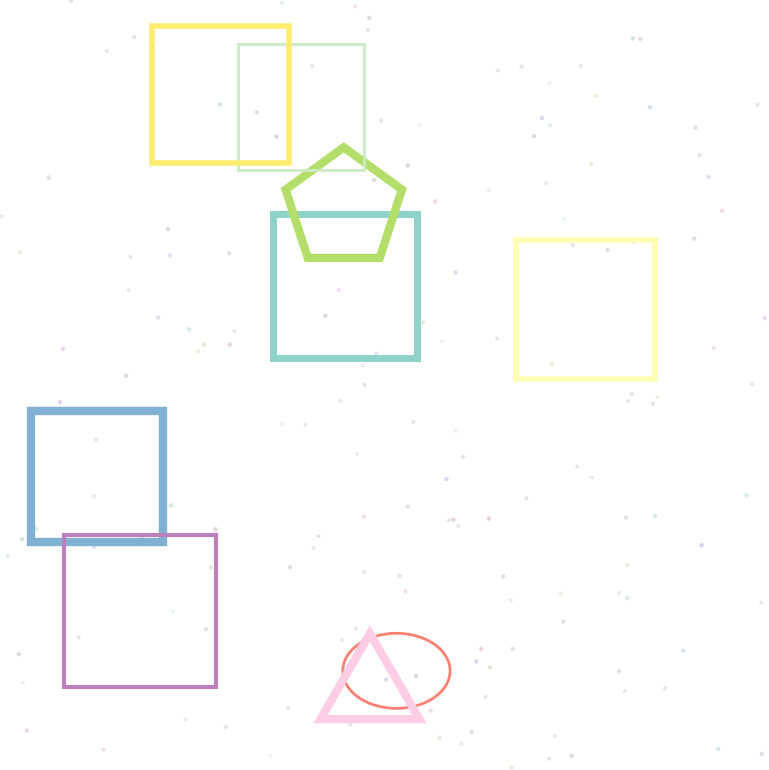[{"shape": "square", "thickness": 2.5, "radius": 0.47, "center": [0.448, 0.629]}, {"shape": "square", "thickness": 2, "radius": 0.45, "center": [0.761, 0.598]}, {"shape": "oval", "thickness": 1, "radius": 0.35, "center": [0.515, 0.129]}, {"shape": "square", "thickness": 3, "radius": 0.43, "center": [0.126, 0.381]}, {"shape": "pentagon", "thickness": 3, "radius": 0.4, "center": [0.446, 0.729]}, {"shape": "triangle", "thickness": 3, "radius": 0.37, "center": [0.48, 0.103]}, {"shape": "square", "thickness": 1.5, "radius": 0.49, "center": [0.182, 0.206]}, {"shape": "square", "thickness": 1, "radius": 0.41, "center": [0.391, 0.861]}, {"shape": "square", "thickness": 2, "radius": 0.44, "center": [0.286, 0.877]}]